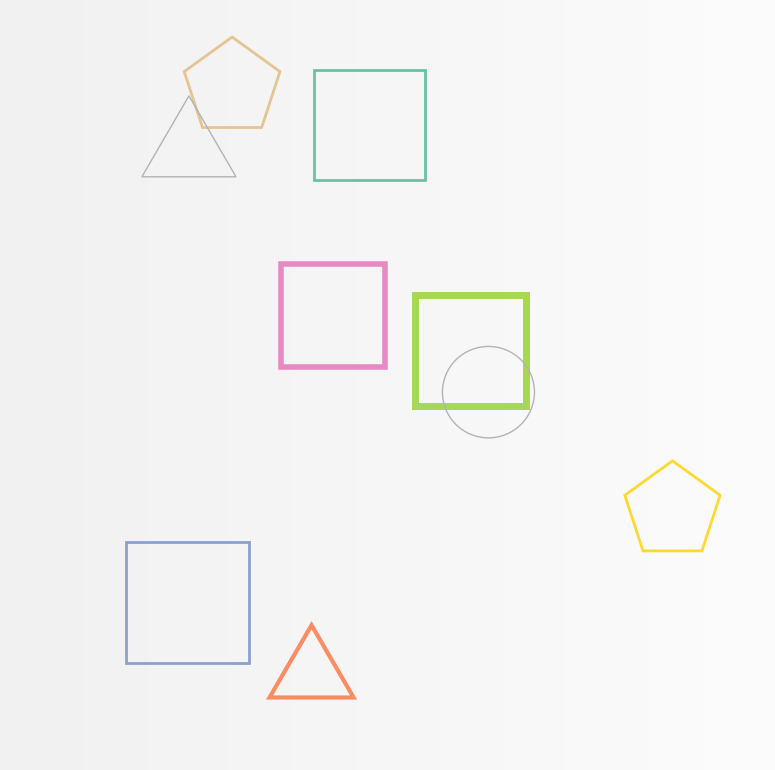[{"shape": "square", "thickness": 1, "radius": 0.36, "center": [0.477, 0.837]}, {"shape": "triangle", "thickness": 1.5, "radius": 0.31, "center": [0.402, 0.125]}, {"shape": "square", "thickness": 1, "radius": 0.39, "center": [0.242, 0.218]}, {"shape": "square", "thickness": 2, "radius": 0.33, "center": [0.43, 0.59]}, {"shape": "square", "thickness": 2.5, "radius": 0.36, "center": [0.607, 0.545]}, {"shape": "pentagon", "thickness": 1, "radius": 0.32, "center": [0.868, 0.337]}, {"shape": "pentagon", "thickness": 1, "radius": 0.32, "center": [0.299, 0.887]}, {"shape": "triangle", "thickness": 0.5, "radius": 0.35, "center": [0.244, 0.805]}, {"shape": "circle", "thickness": 0.5, "radius": 0.3, "center": [0.63, 0.491]}]